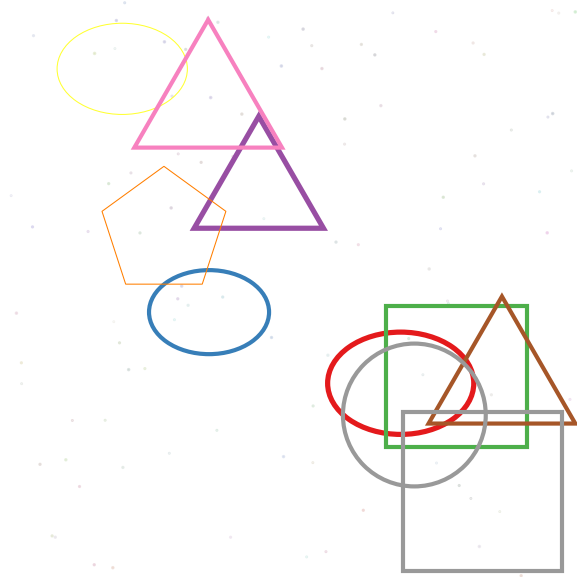[{"shape": "oval", "thickness": 2.5, "radius": 0.63, "center": [0.694, 0.335]}, {"shape": "oval", "thickness": 2, "radius": 0.52, "center": [0.362, 0.459]}, {"shape": "square", "thickness": 2, "radius": 0.61, "center": [0.791, 0.348]}, {"shape": "triangle", "thickness": 2.5, "radius": 0.65, "center": [0.448, 0.669]}, {"shape": "pentagon", "thickness": 0.5, "radius": 0.56, "center": [0.284, 0.598]}, {"shape": "oval", "thickness": 0.5, "radius": 0.56, "center": [0.212, 0.88]}, {"shape": "triangle", "thickness": 2, "radius": 0.73, "center": [0.869, 0.339]}, {"shape": "triangle", "thickness": 2, "radius": 0.74, "center": [0.36, 0.817]}, {"shape": "square", "thickness": 2, "radius": 0.69, "center": [0.836, 0.148]}, {"shape": "circle", "thickness": 2, "radius": 0.62, "center": [0.717, 0.281]}]